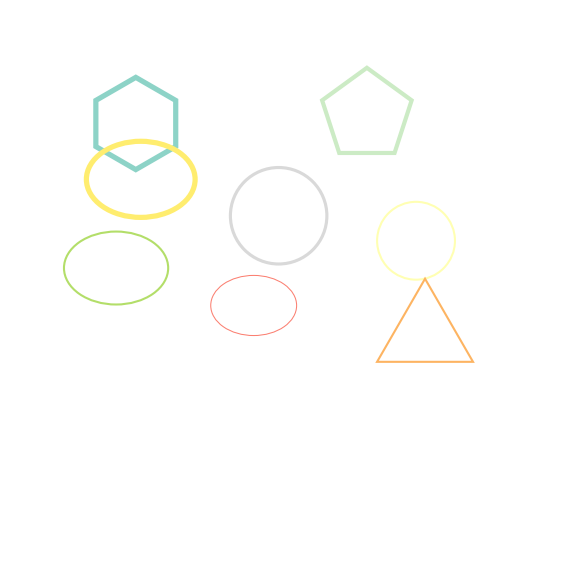[{"shape": "hexagon", "thickness": 2.5, "radius": 0.4, "center": [0.235, 0.785]}, {"shape": "circle", "thickness": 1, "radius": 0.34, "center": [0.72, 0.582]}, {"shape": "oval", "thickness": 0.5, "radius": 0.37, "center": [0.439, 0.47]}, {"shape": "triangle", "thickness": 1, "radius": 0.48, "center": [0.736, 0.421]}, {"shape": "oval", "thickness": 1, "radius": 0.45, "center": [0.201, 0.535]}, {"shape": "circle", "thickness": 1.5, "radius": 0.42, "center": [0.482, 0.626]}, {"shape": "pentagon", "thickness": 2, "radius": 0.41, "center": [0.635, 0.8]}, {"shape": "oval", "thickness": 2.5, "radius": 0.47, "center": [0.244, 0.689]}]